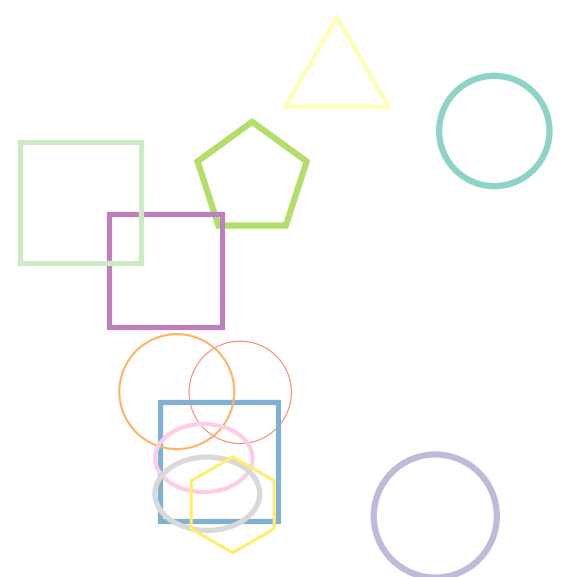[{"shape": "circle", "thickness": 3, "radius": 0.48, "center": [0.856, 0.772]}, {"shape": "triangle", "thickness": 2, "radius": 0.52, "center": [0.583, 0.866]}, {"shape": "circle", "thickness": 3, "radius": 0.53, "center": [0.754, 0.106]}, {"shape": "circle", "thickness": 0.5, "radius": 0.44, "center": [0.416, 0.32]}, {"shape": "square", "thickness": 2.5, "radius": 0.51, "center": [0.379, 0.2]}, {"shape": "circle", "thickness": 1, "radius": 0.5, "center": [0.306, 0.321]}, {"shape": "pentagon", "thickness": 3, "radius": 0.5, "center": [0.437, 0.689]}, {"shape": "oval", "thickness": 2, "radius": 0.42, "center": [0.353, 0.206]}, {"shape": "oval", "thickness": 2.5, "radius": 0.45, "center": [0.359, 0.144]}, {"shape": "square", "thickness": 2.5, "radius": 0.49, "center": [0.286, 0.531]}, {"shape": "square", "thickness": 2.5, "radius": 0.53, "center": [0.14, 0.648]}, {"shape": "hexagon", "thickness": 1.5, "radius": 0.42, "center": [0.403, 0.125]}]